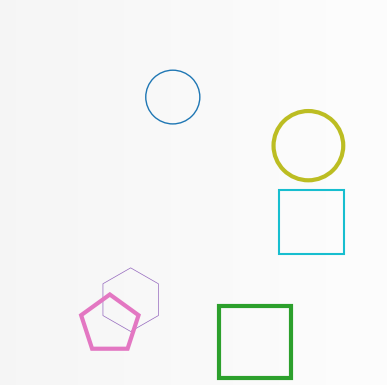[{"shape": "circle", "thickness": 1, "radius": 0.35, "center": [0.446, 0.748]}, {"shape": "square", "thickness": 3, "radius": 0.47, "center": [0.658, 0.112]}, {"shape": "hexagon", "thickness": 0.5, "radius": 0.41, "center": [0.337, 0.222]}, {"shape": "pentagon", "thickness": 3, "radius": 0.39, "center": [0.283, 0.157]}, {"shape": "circle", "thickness": 3, "radius": 0.45, "center": [0.796, 0.622]}, {"shape": "square", "thickness": 1.5, "radius": 0.41, "center": [0.804, 0.423]}]